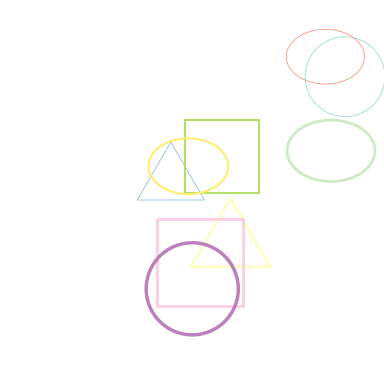[{"shape": "circle", "thickness": 0.5, "radius": 0.52, "center": [0.896, 0.801]}, {"shape": "triangle", "thickness": 1.5, "radius": 0.59, "center": [0.599, 0.367]}, {"shape": "oval", "thickness": 0.5, "radius": 0.51, "center": [0.845, 0.853]}, {"shape": "triangle", "thickness": 0.5, "radius": 0.5, "center": [0.444, 0.531]}, {"shape": "square", "thickness": 1.5, "radius": 0.48, "center": [0.576, 0.594]}, {"shape": "square", "thickness": 2, "radius": 0.56, "center": [0.519, 0.318]}, {"shape": "circle", "thickness": 2.5, "radius": 0.6, "center": [0.499, 0.25]}, {"shape": "oval", "thickness": 2, "radius": 0.57, "center": [0.86, 0.608]}, {"shape": "oval", "thickness": 1.5, "radius": 0.52, "center": [0.489, 0.568]}]